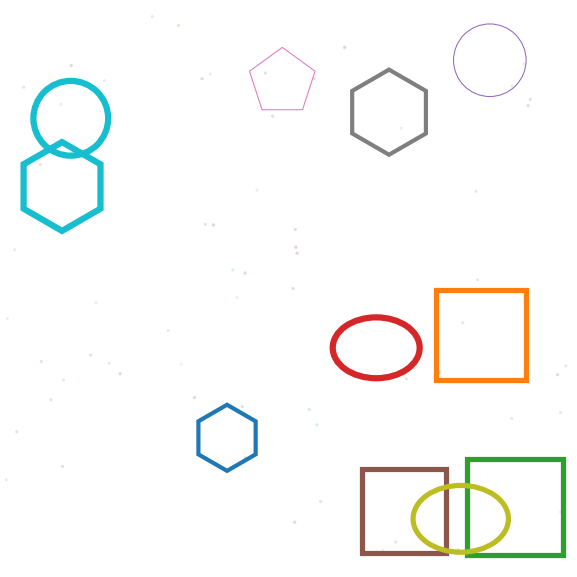[{"shape": "hexagon", "thickness": 2, "radius": 0.29, "center": [0.393, 0.241]}, {"shape": "square", "thickness": 2.5, "radius": 0.39, "center": [0.833, 0.419]}, {"shape": "square", "thickness": 2.5, "radius": 0.42, "center": [0.892, 0.122]}, {"shape": "oval", "thickness": 3, "radius": 0.38, "center": [0.651, 0.397]}, {"shape": "circle", "thickness": 0.5, "radius": 0.31, "center": [0.848, 0.895]}, {"shape": "square", "thickness": 2.5, "radius": 0.36, "center": [0.7, 0.115]}, {"shape": "pentagon", "thickness": 0.5, "radius": 0.3, "center": [0.489, 0.857]}, {"shape": "hexagon", "thickness": 2, "radius": 0.37, "center": [0.674, 0.805]}, {"shape": "oval", "thickness": 2.5, "radius": 0.41, "center": [0.798, 0.101]}, {"shape": "hexagon", "thickness": 3, "radius": 0.38, "center": [0.107, 0.676]}, {"shape": "circle", "thickness": 3, "radius": 0.32, "center": [0.123, 0.794]}]